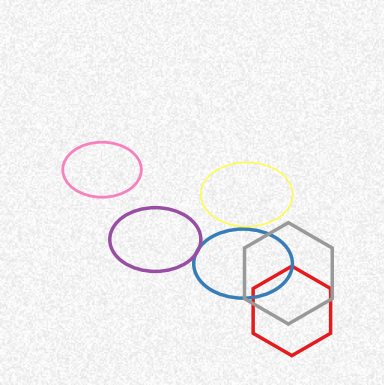[{"shape": "hexagon", "thickness": 2.5, "radius": 0.58, "center": [0.758, 0.192]}, {"shape": "oval", "thickness": 2.5, "radius": 0.64, "center": [0.631, 0.315]}, {"shape": "oval", "thickness": 2.5, "radius": 0.59, "center": [0.403, 0.378]}, {"shape": "oval", "thickness": 1, "radius": 0.6, "center": [0.641, 0.495]}, {"shape": "oval", "thickness": 2, "radius": 0.51, "center": [0.265, 0.559]}, {"shape": "hexagon", "thickness": 2.5, "radius": 0.66, "center": [0.749, 0.29]}]